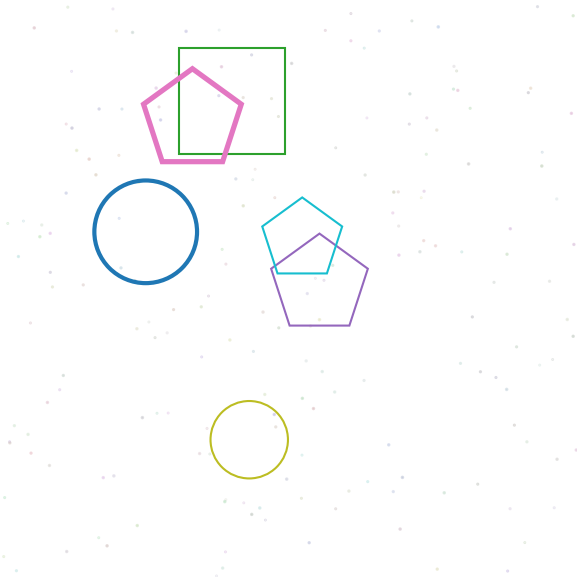[{"shape": "circle", "thickness": 2, "radius": 0.44, "center": [0.252, 0.598]}, {"shape": "square", "thickness": 1, "radius": 0.46, "center": [0.401, 0.825]}, {"shape": "pentagon", "thickness": 1, "radius": 0.44, "center": [0.553, 0.507]}, {"shape": "pentagon", "thickness": 2.5, "radius": 0.44, "center": [0.333, 0.791]}, {"shape": "circle", "thickness": 1, "radius": 0.34, "center": [0.432, 0.238]}, {"shape": "pentagon", "thickness": 1, "radius": 0.36, "center": [0.523, 0.584]}]